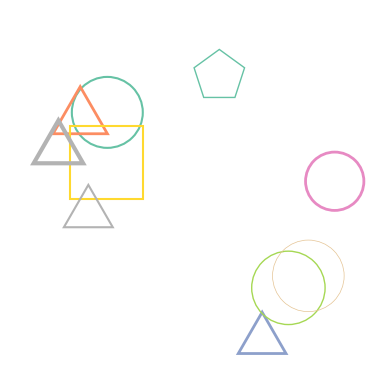[{"shape": "circle", "thickness": 1.5, "radius": 0.46, "center": [0.279, 0.708]}, {"shape": "pentagon", "thickness": 1, "radius": 0.34, "center": [0.57, 0.803]}, {"shape": "triangle", "thickness": 2, "radius": 0.41, "center": [0.208, 0.693]}, {"shape": "triangle", "thickness": 2, "radius": 0.36, "center": [0.681, 0.118]}, {"shape": "circle", "thickness": 2, "radius": 0.38, "center": [0.869, 0.529]}, {"shape": "circle", "thickness": 1, "radius": 0.48, "center": [0.749, 0.252]}, {"shape": "square", "thickness": 1.5, "radius": 0.47, "center": [0.276, 0.578]}, {"shape": "circle", "thickness": 0.5, "radius": 0.46, "center": [0.801, 0.283]}, {"shape": "triangle", "thickness": 1.5, "radius": 0.37, "center": [0.229, 0.446]}, {"shape": "triangle", "thickness": 3, "radius": 0.37, "center": [0.152, 0.613]}]